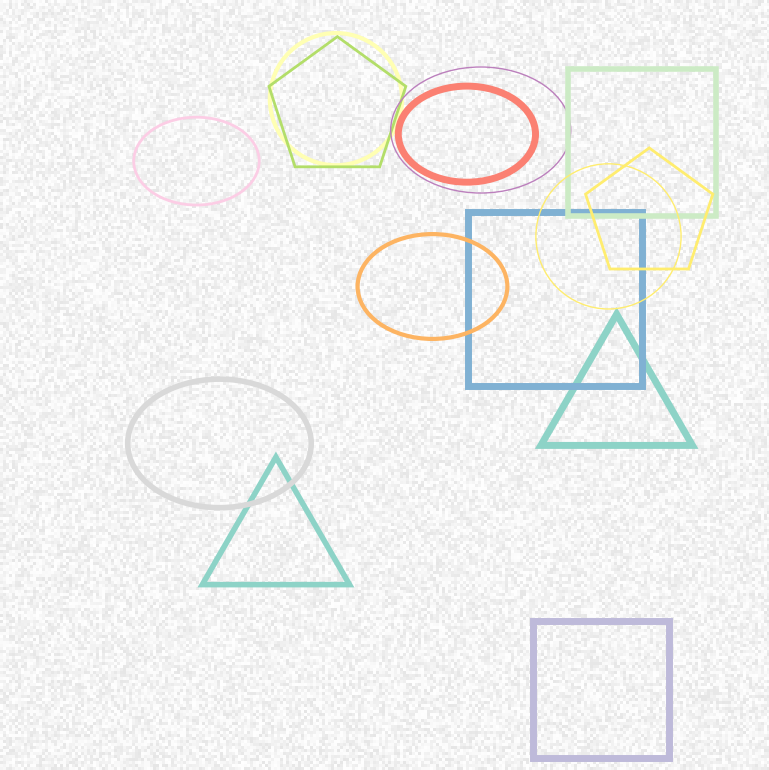[{"shape": "triangle", "thickness": 2.5, "radius": 0.57, "center": [0.801, 0.478]}, {"shape": "triangle", "thickness": 2, "radius": 0.55, "center": [0.358, 0.296]}, {"shape": "circle", "thickness": 1.5, "radius": 0.43, "center": [0.436, 0.871]}, {"shape": "square", "thickness": 2.5, "radius": 0.44, "center": [0.78, 0.104]}, {"shape": "oval", "thickness": 2.5, "radius": 0.45, "center": [0.606, 0.826]}, {"shape": "square", "thickness": 2.5, "radius": 0.56, "center": [0.72, 0.612]}, {"shape": "oval", "thickness": 1.5, "radius": 0.49, "center": [0.562, 0.628]}, {"shape": "pentagon", "thickness": 1, "radius": 0.47, "center": [0.438, 0.859]}, {"shape": "oval", "thickness": 1, "radius": 0.41, "center": [0.255, 0.791]}, {"shape": "oval", "thickness": 2, "radius": 0.6, "center": [0.285, 0.424]}, {"shape": "oval", "thickness": 0.5, "radius": 0.58, "center": [0.624, 0.831]}, {"shape": "square", "thickness": 2, "radius": 0.48, "center": [0.834, 0.815]}, {"shape": "pentagon", "thickness": 1, "radius": 0.43, "center": [0.843, 0.721]}, {"shape": "circle", "thickness": 0.5, "radius": 0.47, "center": [0.79, 0.693]}]